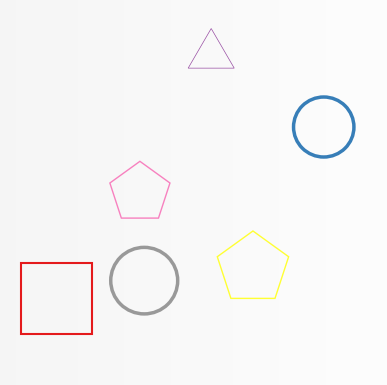[{"shape": "square", "thickness": 1.5, "radius": 0.46, "center": [0.145, 0.225]}, {"shape": "circle", "thickness": 2.5, "radius": 0.39, "center": [0.835, 0.67]}, {"shape": "triangle", "thickness": 0.5, "radius": 0.34, "center": [0.545, 0.857]}, {"shape": "pentagon", "thickness": 1, "radius": 0.48, "center": [0.653, 0.303]}, {"shape": "pentagon", "thickness": 1, "radius": 0.41, "center": [0.361, 0.499]}, {"shape": "circle", "thickness": 2.5, "radius": 0.43, "center": [0.372, 0.271]}]